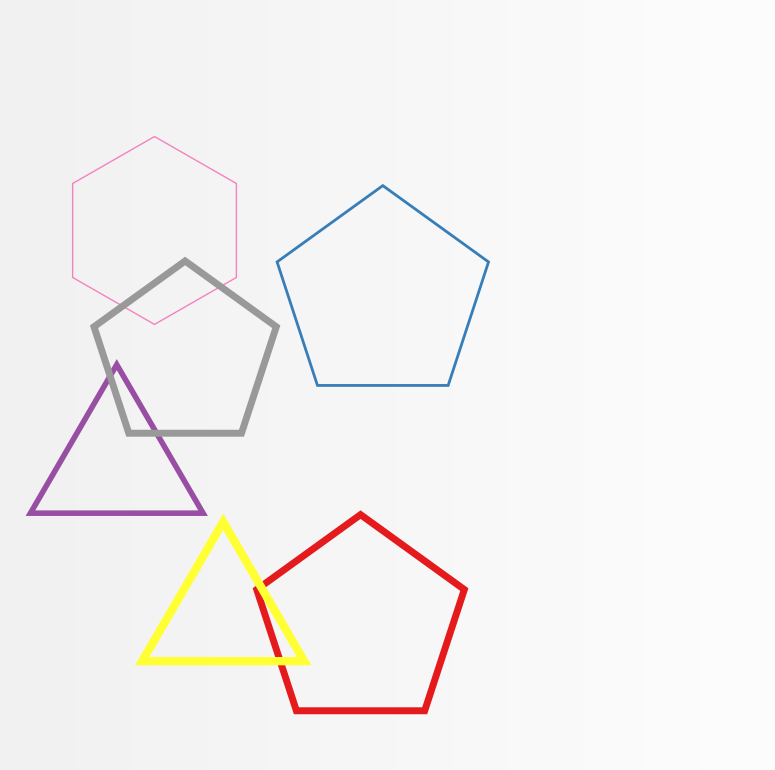[{"shape": "pentagon", "thickness": 2.5, "radius": 0.7, "center": [0.465, 0.191]}, {"shape": "pentagon", "thickness": 1, "radius": 0.72, "center": [0.494, 0.615]}, {"shape": "triangle", "thickness": 2, "radius": 0.64, "center": [0.151, 0.398]}, {"shape": "triangle", "thickness": 3, "radius": 0.6, "center": [0.288, 0.202]}, {"shape": "hexagon", "thickness": 0.5, "radius": 0.61, "center": [0.199, 0.701]}, {"shape": "pentagon", "thickness": 2.5, "radius": 0.62, "center": [0.239, 0.537]}]